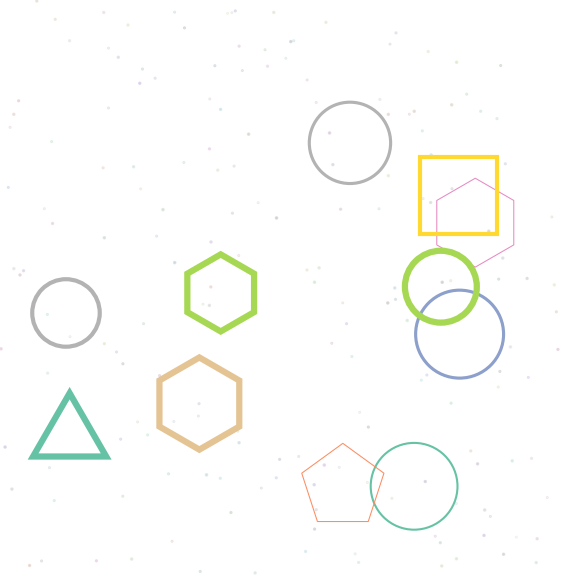[{"shape": "triangle", "thickness": 3, "radius": 0.37, "center": [0.121, 0.245]}, {"shape": "circle", "thickness": 1, "radius": 0.38, "center": [0.717, 0.157]}, {"shape": "pentagon", "thickness": 0.5, "radius": 0.37, "center": [0.594, 0.157]}, {"shape": "circle", "thickness": 1.5, "radius": 0.38, "center": [0.796, 0.421]}, {"shape": "hexagon", "thickness": 0.5, "radius": 0.38, "center": [0.823, 0.614]}, {"shape": "circle", "thickness": 3, "radius": 0.31, "center": [0.763, 0.503]}, {"shape": "hexagon", "thickness": 3, "radius": 0.33, "center": [0.382, 0.492]}, {"shape": "square", "thickness": 2, "radius": 0.33, "center": [0.794, 0.66]}, {"shape": "hexagon", "thickness": 3, "radius": 0.4, "center": [0.345, 0.3]}, {"shape": "circle", "thickness": 2, "radius": 0.29, "center": [0.114, 0.457]}, {"shape": "circle", "thickness": 1.5, "radius": 0.35, "center": [0.606, 0.752]}]